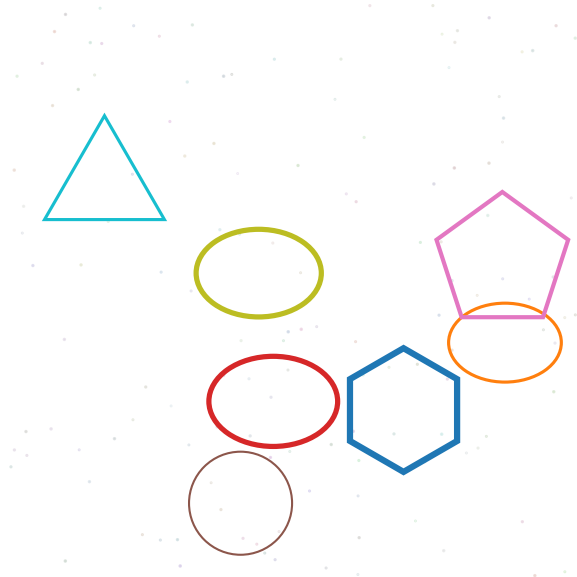[{"shape": "hexagon", "thickness": 3, "radius": 0.54, "center": [0.699, 0.289]}, {"shape": "oval", "thickness": 1.5, "radius": 0.49, "center": [0.874, 0.406]}, {"shape": "oval", "thickness": 2.5, "radius": 0.56, "center": [0.473, 0.304]}, {"shape": "circle", "thickness": 1, "radius": 0.45, "center": [0.417, 0.128]}, {"shape": "pentagon", "thickness": 2, "radius": 0.6, "center": [0.87, 0.547]}, {"shape": "oval", "thickness": 2.5, "radius": 0.54, "center": [0.448, 0.526]}, {"shape": "triangle", "thickness": 1.5, "radius": 0.6, "center": [0.181, 0.679]}]